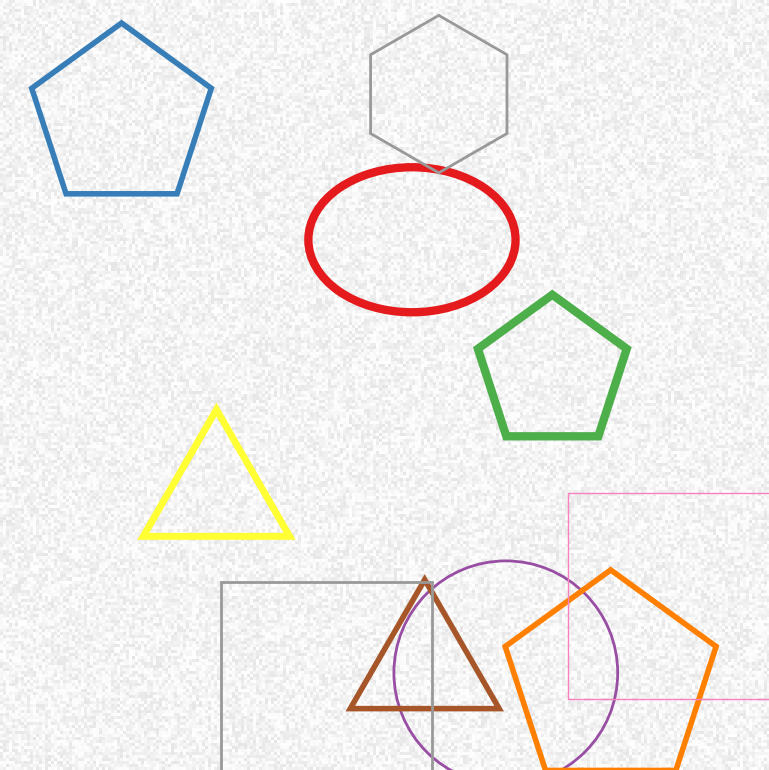[{"shape": "oval", "thickness": 3, "radius": 0.67, "center": [0.535, 0.689]}, {"shape": "pentagon", "thickness": 2, "radius": 0.61, "center": [0.158, 0.847]}, {"shape": "pentagon", "thickness": 3, "radius": 0.51, "center": [0.717, 0.516]}, {"shape": "circle", "thickness": 1, "radius": 0.73, "center": [0.657, 0.126]}, {"shape": "pentagon", "thickness": 2, "radius": 0.72, "center": [0.793, 0.116]}, {"shape": "triangle", "thickness": 2.5, "radius": 0.55, "center": [0.281, 0.358]}, {"shape": "triangle", "thickness": 2, "radius": 0.56, "center": [0.552, 0.136]}, {"shape": "square", "thickness": 0.5, "radius": 0.67, "center": [0.872, 0.226]}, {"shape": "hexagon", "thickness": 1, "radius": 0.51, "center": [0.57, 0.878]}, {"shape": "square", "thickness": 1, "radius": 0.69, "center": [0.424, 0.107]}]